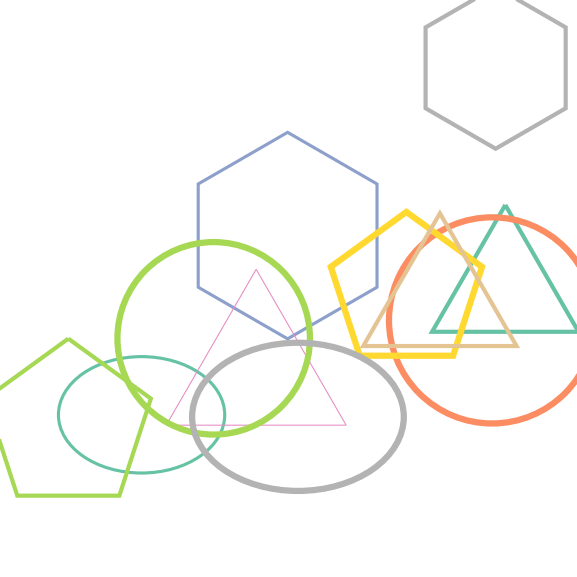[{"shape": "triangle", "thickness": 2, "radius": 0.73, "center": [0.875, 0.498]}, {"shape": "oval", "thickness": 1.5, "radius": 0.72, "center": [0.245, 0.281]}, {"shape": "circle", "thickness": 3, "radius": 0.89, "center": [0.852, 0.444]}, {"shape": "hexagon", "thickness": 1.5, "radius": 0.89, "center": [0.498, 0.591]}, {"shape": "triangle", "thickness": 0.5, "radius": 0.9, "center": [0.444, 0.353]}, {"shape": "circle", "thickness": 3, "radius": 0.83, "center": [0.37, 0.413]}, {"shape": "pentagon", "thickness": 2, "radius": 0.75, "center": [0.118, 0.262]}, {"shape": "pentagon", "thickness": 3, "radius": 0.69, "center": [0.704, 0.495]}, {"shape": "triangle", "thickness": 2, "radius": 0.77, "center": [0.762, 0.477]}, {"shape": "hexagon", "thickness": 2, "radius": 0.7, "center": [0.858, 0.882]}, {"shape": "oval", "thickness": 3, "radius": 0.92, "center": [0.516, 0.277]}]